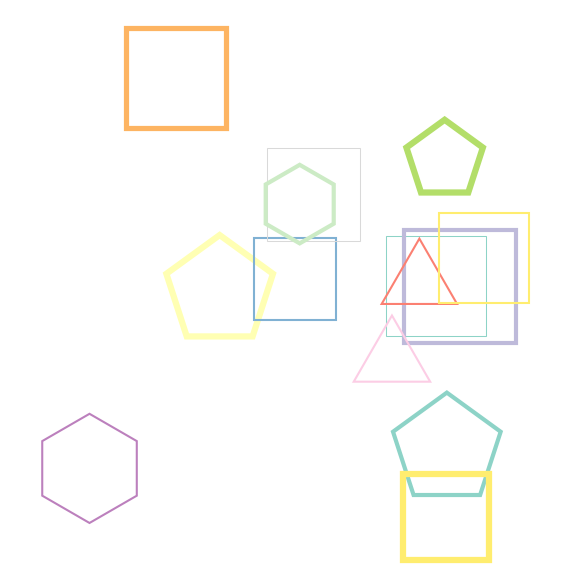[{"shape": "pentagon", "thickness": 2, "radius": 0.49, "center": [0.774, 0.221]}, {"shape": "square", "thickness": 0.5, "radius": 0.43, "center": [0.755, 0.504]}, {"shape": "pentagon", "thickness": 3, "radius": 0.49, "center": [0.38, 0.495]}, {"shape": "square", "thickness": 2, "radius": 0.49, "center": [0.797, 0.503]}, {"shape": "triangle", "thickness": 1, "radius": 0.38, "center": [0.726, 0.51]}, {"shape": "square", "thickness": 1, "radius": 0.35, "center": [0.511, 0.516]}, {"shape": "square", "thickness": 2.5, "radius": 0.43, "center": [0.304, 0.864]}, {"shape": "pentagon", "thickness": 3, "radius": 0.35, "center": [0.77, 0.722]}, {"shape": "triangle", "thickness": 1, "radius": 0.38, "center": [0.679, 0.376]}, {"shape": "square", "thickness": 0.5, "radius": 0.4, "center": [0.543, 0.662]}, {"shape": "hexagon", "thickness": 1, "radius": 0.47, "center": [0.155, 0.188]}, {"shape": "hexagon", "thickness": 2, "radius": 0.34, "center": [0.519, 0.646]}, {"shape": "square", "thickness": 3, "radius": 0.37, "center": [0.773, 0.104]}, {"shape": "square", "thickness": 1, "radius": 0.39, "center": [0.838, 0.553]}]